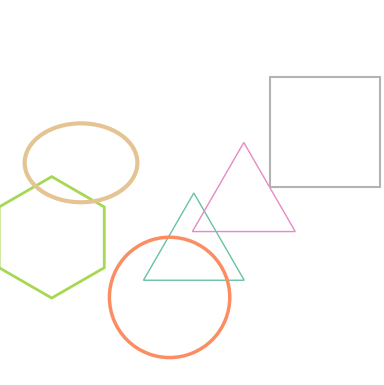[{"shape": "triangle", "thickness": 1, "radius": 0.76, "center": [0.503, 0.348]}, {"shape": "circle", "thickness": 2.5, "radius": 0.78, "center": [0.44, 0.228]}, {"shape": "triangle", "thickness": 1, "radius": 0.77, "center": [0.633, 0.476]}, {"shape": "hexagon", "thickness": 2, "radius": 0.79, "center": [0.134, 0.384]}, {"shape": "oval", "thickness": 3, "radius": 0.73, "center": [0.21, 0.577]}, {"shape": "square", "thickness": 1.5, "radius": 0.71, "center": [0.844, 0.658]}]